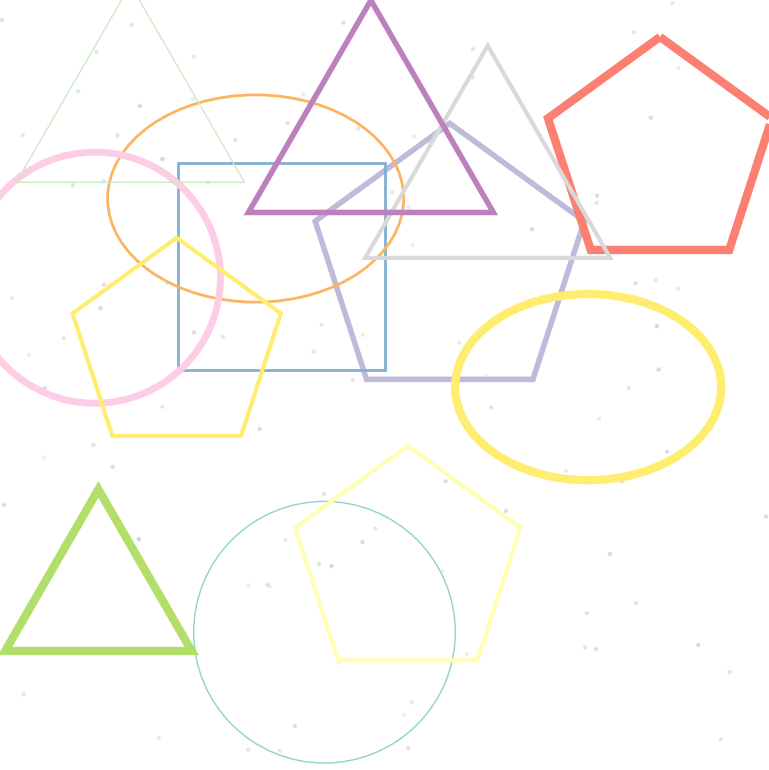[{"shape": "circle", "thickness": 0.5, "radius": 0.85, "center": [0.421, 0.179]}, {"shape": "pentagon", "thickness": 1.5, "radius": 0.77, "center": [0.53, 0.267]}, {"shape": "pentagon", "thickness": 2, "radius": 0.92, "center": [0.584, 0.656]}, {"shape": "pentagon", "thickness": 3, "radius": 0.76, "center": [0.857, 0.799]}, {"shape": "square", "thickness": 1, "radius": 0.67, "center": [0.366, 0.654]}, {"shape": "oval", "thickness": 1, "radius": 0.96, "center": [0.332, 0.742]}, {"shape": "triangle", "thickness": 3, "radius": 0.7, "center": [0.128, 0.225]}, {"shape": "circle", "thickness": 2.5, "radius": 0.82, "center": [0.123, 0.639]}, {"shape": "triangle", "thickness": 1.5, "radius": 0.92, "center": [0.633, 0.757]}, {"shape": "triangle", "thickness": 2, "radius": 0.92, "center": [0.482, 0.816]}, {"shape": "triangle", "thickness": 0.5, "radius": 0.86, "center": [0.169, 0.849]}, {"shape": "oval", "thickness": 3, "radius": 0.86, "center": [0.764, 0.497]}, {"shape": "pentagon", "thickness": 1.5, "radius": 0.71, "center": [0.23, 0.549]}]